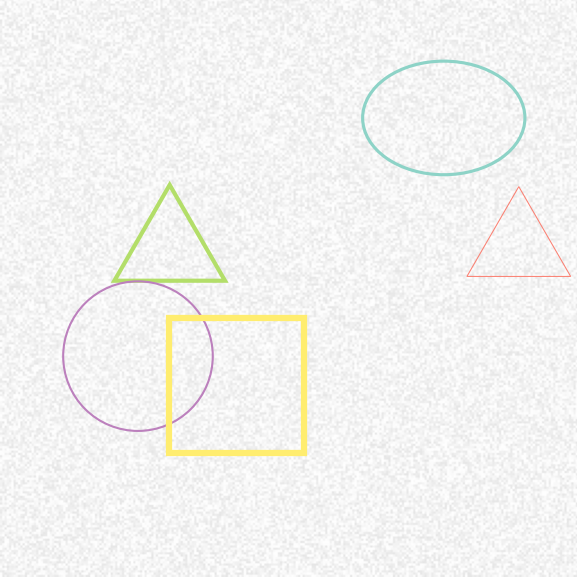[{"shape": "oval", "thickness": 1.5, "radius": 0.7, "center": [0.768, 0.795]}, {"shape": "triangle", "thickness": 0.5, "radius": 0.52, "center": [0.898, 0.572]}, {"shape": "triangle", "thickness": 2, "radius": 0.55, "center": [0.294, 0.568]}, {"shape": "circle", "thickness": 1, "radius": 0.65, "center": [0.239, 0.382]}, {"shape": "square", "thickness": 3, "radius": 0.58, "center": [0.41, 0.331]}]